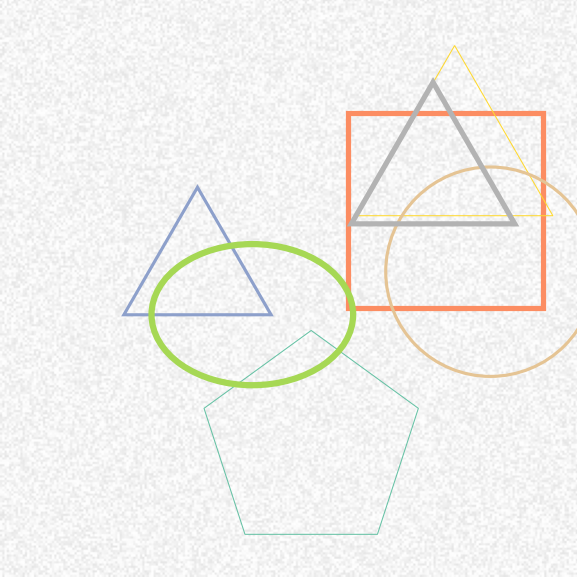[{"shape": "pentagon", "thickness": 0.5, "radius": 0.98, "center": [0.539, 0.232]}, {"shape": "square", "thickness": 2.5, "radius": 0.84, "center": [0.771, 0.635]}, {"shape": "triangle", "thickness": 1.5, "radius": 0.74, "center": [0.342, 0.528]}, {"shape": "oval", "thickness": 3, "radius": 0.87, "center": [0.437, 0.454]}, {"shape": "triangle", "thickness": 0.5, "radius": 0.98, "center": [0.787, 0.724]}, {"shape": "circle", "thickness": 1.5, "radius": 0.91, "center": [0.849, 0.529]}, {"shape": "triangle", "thickness": 2.5, "radius": 0.82, "center": [0.75, 0.693]}]